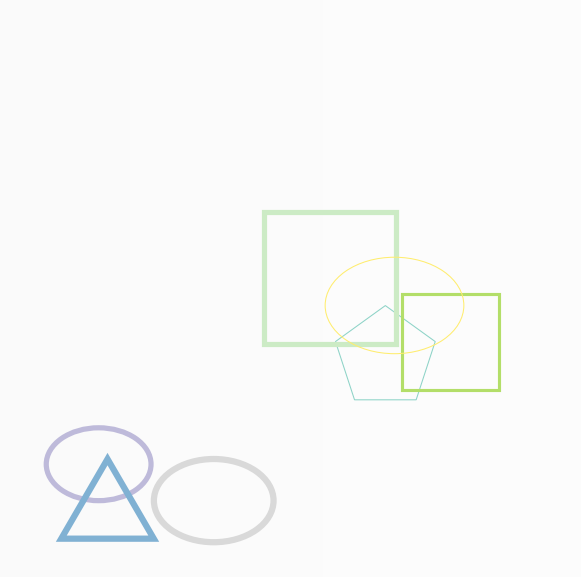[{"shape": "pentagon", "thickness": 0.5, "radius": 0.45, "center": [0.663, 0.38]}, {"shape": "oval", "thickness": 2.5, "radius": 0.45, "center": [0.17, 0.195]}, {"shape": "triangle", "thickness": 3, "radius": 0.46, "center": [0.185, 0.112]}, {"shape": "square", "thickness": 1.5, "radius": 0.42, "center": [0.775, 0.407]}, {"shape": "oval", "thickness": 3, "radius": 0.51, "center": [0.368, 0.132]}, {"shape": "square", "thickness": 2.5, "radius": 0.57, "center": [0.568, 0.518]}, {"shape": "oval", "thickness": 0.5, "radius": 0.6, "center": [0.679, 0.47]}]